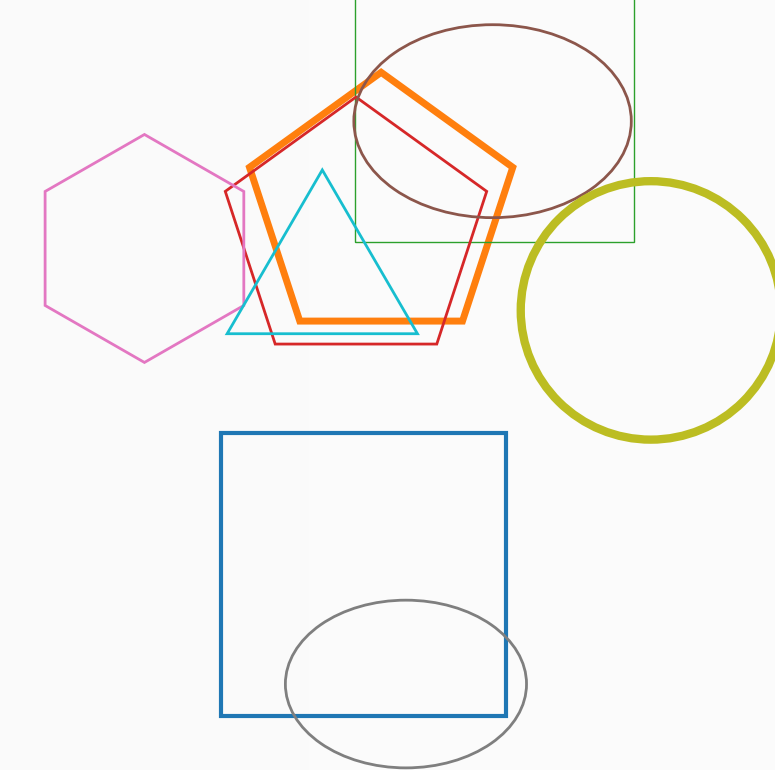[{"shape": "square", "thickness": 1.5, "radius": 0.92, "center": [0.469, 0.254]}, {"shape": "pentagon", "thickness": 2.5, "radius": 0.89, "center": [0.492, 0.727]}, {"shape": "square", "thickness": 0.5, "radius": 0.9, "center": [0.638, 0.865]}, {"shape": "pentagon", "thickness": 1, "radius": 0.89, "center": [0.459, 0.697]}, {"shape": "oval", "thickness": 1, "radius": 0.9, "center": [0.636, 0.843]}, {"shape": "hexagon", "thickness": 1, "radius": 0.74, "center": [0.186, 0.677]}, {"shape": "oval", "thickness": 1, "radius": 0.78, "center": [0.524, 0.112]}, {"shape": "circle", "thickness": 3, "radius": 0.84, "center": [0.84, 0.597]}, {"shape": "triangle", "thickness": 1, "radius": 0.71, "center": [0.416, 0.637]}]